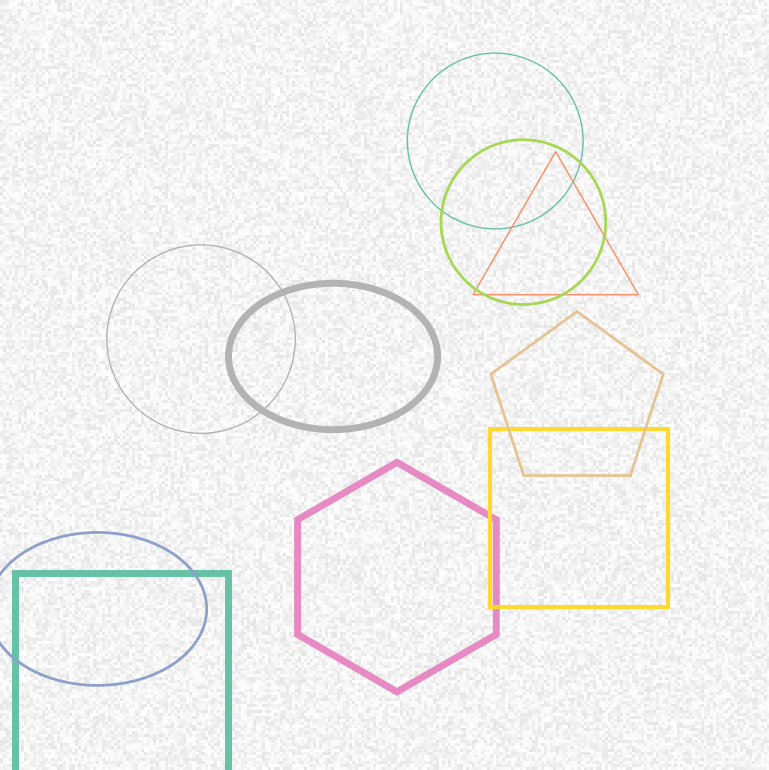[{"shape": "square", "thickness": 2.5, "radius": 0.69, "center": [0.158, 0.118]}, {"shape": "circle", "thickness": 0.5, "radius": 0.57, "center": [0.643, 0.817]}, {"shape": "triangle", "thickness": 0.5, "radius": 0.62, "center": [0.722, 0.679]}, {"shape": "oval", "thickness": 1, "radius": 0.71, "center": [0.127, 0.209]}, {"shape": "hexagon", "thickness": 2.5, "radius": 0.74, "center": [0.516, 0.251]}, {"shape": "circle", "thickness": 1, "radius": 0.53, "center": [0.68, 0.712]}, {"shape": "square", "thickness": 1.5, "radius": 0.58, "center": [0.752, 0.327]}, {"shape": "pentagon", "thickness": 1, "radius": 0.59, "center": [0.749, 0.478]}, {"shape": "oval", "thickness": 2.5, "radius": 0.68, "center": [0.433, 0.537]}, {"shape": "circle", "thickness": 0.5, "radius": 0.61, "center": [0.261, 0.56]}]